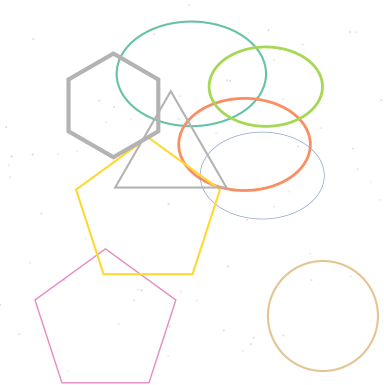[{"shape": "oval", "thickness": 1.5, "radius": 0.97, "center": [0.497, 0.808]}, {"shape": "oval", "thickness": 2, "radius": 0.85, "center": [0.635, 0.625]}, {"shape": "oval", "thickness": 0.5, "radius": 0.81, "center": [0.681, 0.544]}, {"shape": "pentagon", "thickness": 1, "radius": 0.96, "center": [0.274, 0.161]}, {"shape": "oval", "thickness": 2, "radius": 0.74, "center": [0.69, 0.775]}, {"shape": "pentagon", "thickness": 1.5, "radius": 0.98, "center": [0.385, 0.447]}, {"shape": "circle", "thickness": 1.5, "radius": 0.71, "center": [0.839, 0.179]}, {"shape": "hexagon", "thickness": 3, "radius": 0.67, "center": [0.295, 0.726]}, {"shape": "triangle", "thickness": 1.5, "radius": 0.83, "center": [0.444, 0.596]}]